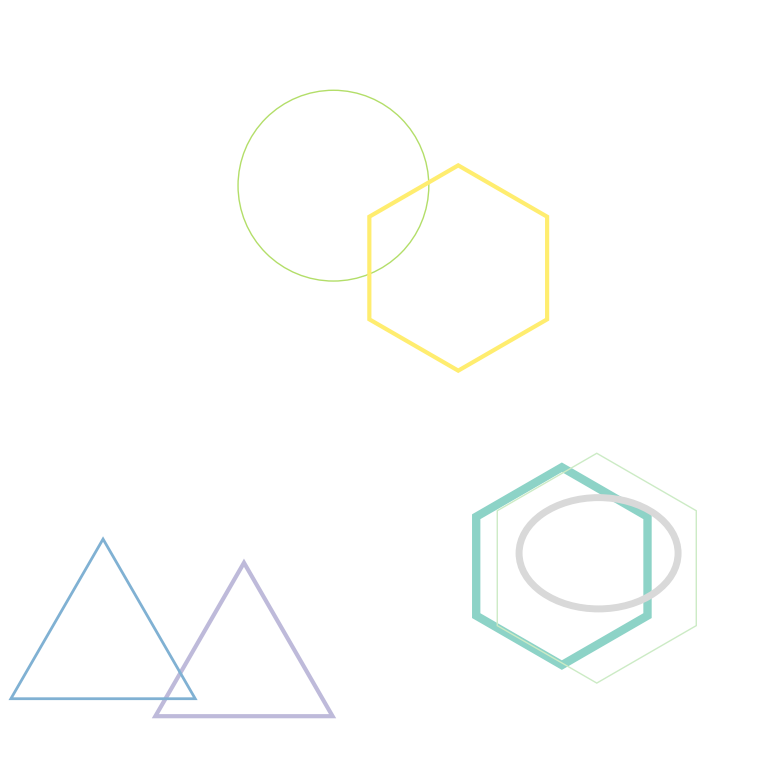[{"shape": "hexagon", "thickness": 3, "radius": 0.64, "center": [0.73, 0.265]}, {"shape": "triangle", "thickness": 1.5, "radius": 0.66, "center": [0.317, 0.136]}, {"shape": "triangle", "thickness": 1, "radius": 0.69, "center": [0.134, 0.162]}, {"shape": "circle", "thickness": 0.5, "radius": 0.62, "center": [0.433, 0.759]}, {"shape": "oval", "thickness": 2.5, "radius": 0.52, "center": [0.777, 0.281]}, {"shape": "hexagon", "thickness": 0.5, "radius": 0.75, "center": [0.775, 0.262]}, {"shape": "hexagon", "thickness": 1.5, "radius": 0.67, "center": [0.595, 0.652]}]